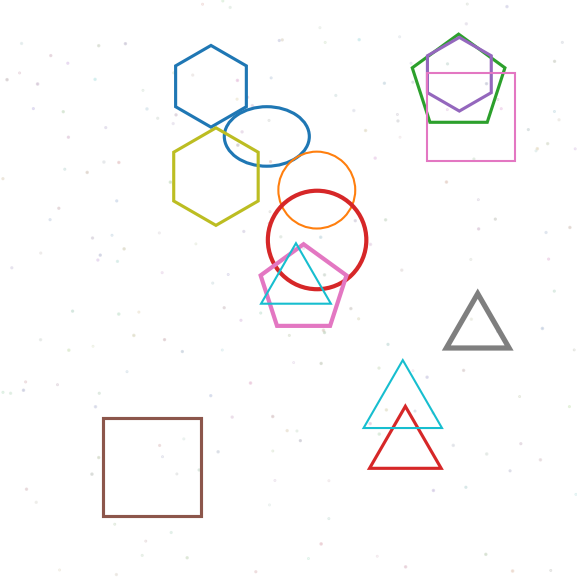[{"shape": "hexagon", "thickness": 1.5, "radius": 0.35, "center": [0.365, 0.85]}, {"shape": "oval", "thickness": 1.5, "radius": 0.37, "center": [0.462, 0.763]}, {"shape": "circle", "thickness": 1, "radius": 0.33, "center": [0.549, 0.67]}, {"shape": "pentagon", "thickness": 1.5, "radius": 0.42, "center": [0.794, 0.856]}, {"shape": "circle", "thickness": 2, "radius": 0.43, "center": [0.549, 0.584]}, {"shape": "triangle", "thickness": 1.5, "radius": 0.36, "center": [0.702, 0.224]}, {"shape": "hexagon", "thickness": 1.5, "radius": 0.32, "center": [0.795, 0.871]}, {"shape": "square", "thickness": 1.5, "radius": 0.42, "center": [0.263, 0.191]}, {"shape": "pentagon", "thickness": 2, "radius": 0.39, "center": [0.526, 0.498]}, {"shape": "square", "thickness": 1, "radius": 0.38, "center": [0.816, 0.796]}, {"shape": "triangle", "thickness": 2.5, "radius": 0.31, "center": [0.827, 0.428]}, {"shape": "hexagon", "thickness": 1.5, "radius": 0.42, "center": [0.374, 0.693]}, {"shape": "triangle", "thickness": 1, "radius": 0.35, "center": [0.512, 0.508]}, {"shape": "triangle", "thickness": 1, "radius": 0.39, "center": [0.697, 0.297]}]